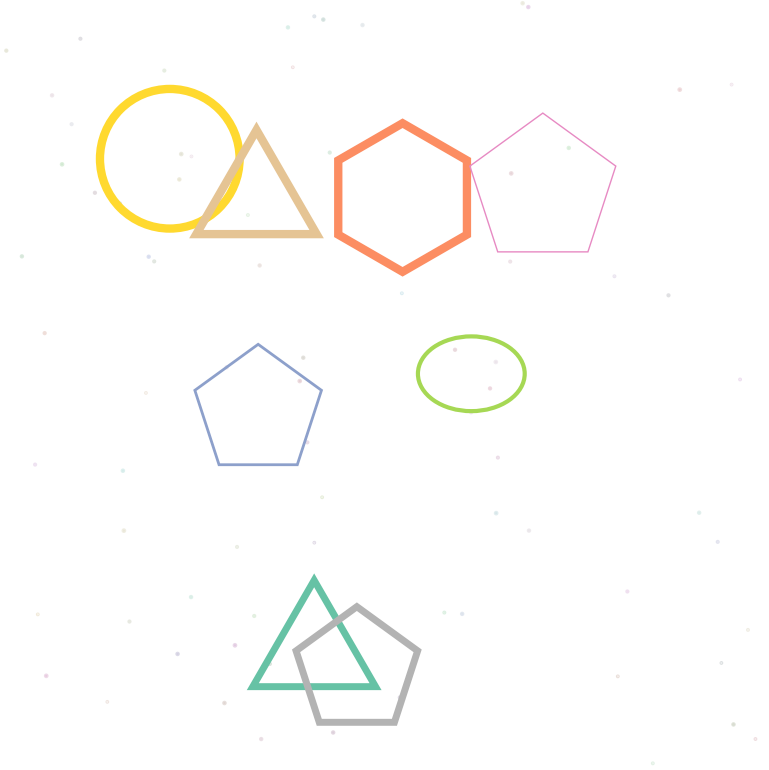[{"shape": "triangle", "thickness": 2.5, "radius": 0.46, "center": [0.408, 0.154]}, {"shape": "hexagon", "thickness": 3, "radius": 0.48, "center": [0.523, 0.743]}, {"shape": "pentagon", "thickness": 1, "radius": 0.43, "center": [0.335, 0.466]}, {"shape": "pentagon", "thickness": 0.5, "radius": 0.5, "center": [0.705, 0.753]}, {"shape": "oval", "thickness": 1.5, "radius": 0.35, "center": [0.612, 0.515]}, {"shape": "circle", "thickness": 3, "radius": 0.45, "center": [0.221, 0.794]}, {"shape": "triangle", "thickness": 3, "radius": 0.45, "center": [0.333, 0.741]}, {"shape": "pentagon", "thickness": 2.5, "radius": 0.42, "center": [0.463, 0.129]}]